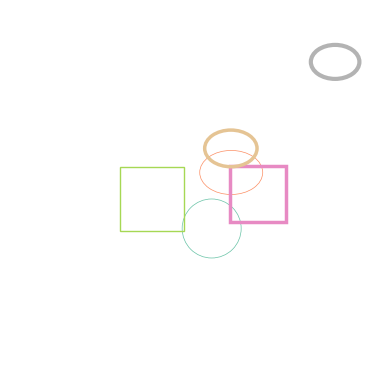[{"shape": "circle", "thickness": 0.5, "radius": 0.38, "center": [0.55, 0.407]}, {"shape": "oval", "thickness": 0.5, "radius": 0.41, "center": [0.601, 0.552]}, {"shape": "square", "thickness": 2.5, "radius": 0.36, "center": [0.671, 0.496]}, {"shape": "square", "thickness": 1, "radius": 0.42, "center": [0.394, 0.484]}, {"shape": "oval", "thickness": 2.5, "radius": 0.34, "center": [0.6, 0.615]}, {"shape": "oval", "thickness": 3, "radius": 0.32, "center": [0.87, 0.839]}]